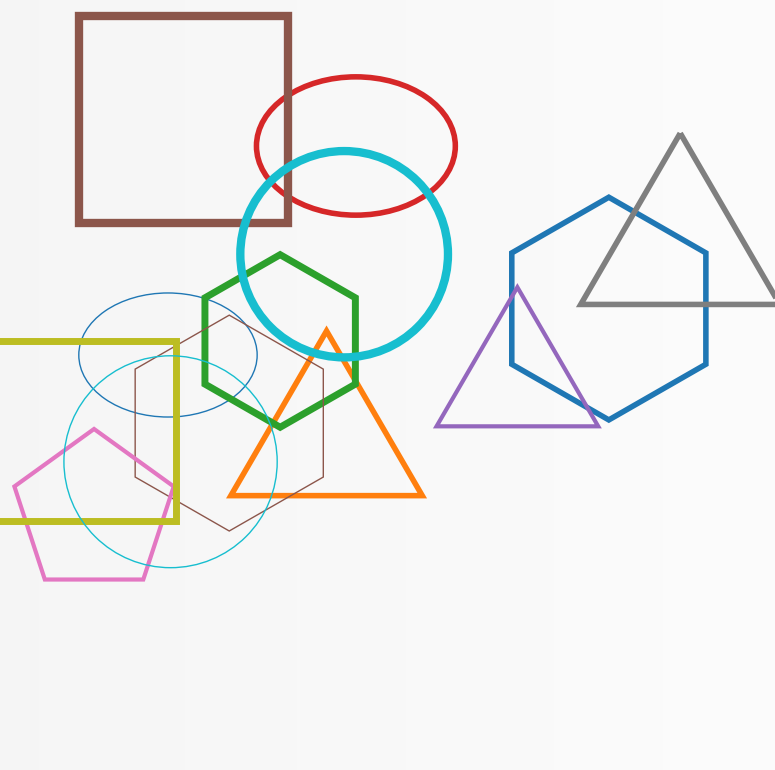[{"shape": "oval", "thickness": 0.5, "radius": 0.58, "center": [0.217, 0.539]}, {"shape": "hexagon", "thickness": 2, "radius": 0.72, "center": [0.786, 0.599]}, {"shape": "triangle", "thickness": 2, "radius": 0.71, "center": [0.421, 0.428]}, {"shape": "hexagon", "thickness": 2.5, "radius": 0.56, "center": [0.361, 0.557]}, {"shape": "oval", "thickness": 2, "radius": 0.64, "center": [0.459, 0.81]}, {"shape": "triangle", "thickness": 1.5, "radius": 0.6, "center": [0.668, 0.507]}, {"shape": "hexagon", "thickness": 0.5, "radius": 0.7, "center": [0.296, 0.451]}, {"shape": "square", "thickness": 3, "radius": 0.67, "center": [0.237, 0.845]}, {"shape": "pentagon", "thickness": 1.5, "radius": 0.54, "center": [0.121, 0.335]}, {"shape": "triangle", "thickness": 2, "radius": 0.74, "center": [0.878, 0.679]}, {"shape": "square", "thickness": 2.5, "radius": 0.59, "center": [0.109, 0.44]}, {"shape": "circle", "thickness": 3, "radius": 0.67, "center": [0.444, 0.67]}, {"shape": "circle", "thickness": 0.5, "radius": 0.69, "center": [0.22, 0.4]}]